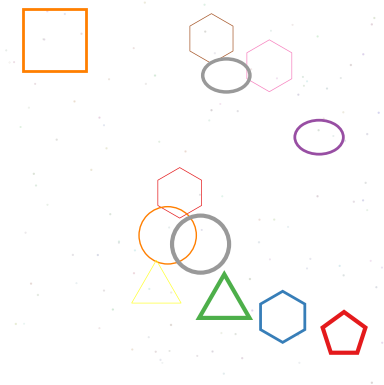[{"shape": "hexagon", "thickness": 0.5, "radius": 0.33, "center": [0.467, 0.499]}, {"shape": "pentagon", "thickness": 3, "radius": 0.29, "center": [0.894, 0.131]}, {"shape": "hexagon", "thickness": 2, "radius": 0.33, "center": [0.734, 0.177]}, {"shape": "triangle", "thickness": 3, "radius": 0.38, "center": [0.583, 0.212]}, {"shape": "oval", "thickness": 2, "radius": 0.32, "center": [0.829, 0.644]}, {"shape": "circle", "thickness": 1, "radius": 0.37, "center": [0.436, 0.389]}, {"shape": "square", "thickness": 2, "radius": 0.41, "center": [0.142, 0.897]}, {"shape": "triangle", "thickness": 0.5, "radius": 0.37, "center": [0.406, 0.25]}, {"shape": "hexagon", "thickness": 0.5, "radius": 0.32, "center": [0.549, 0.9]}, {"shape": "hexagon", "thickness": 0.5, "radius": 0.34, "center": [0.7, 0.829]}, {"shape": "circle", "thickness": 3, "radius": 0.37, "center": [0.521, 0.366]}, {"shape": "oval", "thickness": 2.5, "radius": 0.31, "center": [0.588, 0.804]}]